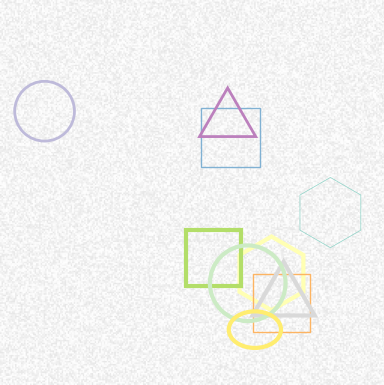[{"shape": "hexagon", "thickness": 0.5, "radius": 0.46, "center": [0.858, 0.448]}, {"shape": "hexagon", "thickness": 3, "radius": 0.48, "center": [0.705, 0.29]}, {"shape": "circle", "thickness": 2, "radius": 0.39, "center": [0.116, 0.711]}, {"shape": "square", "thickness": 1, "radius": 0.38, "center": [0.599, 0.643]}, {"shape": "square", "thickness": 1, "radius": 0.37, "center": [0.732, 0.213]}, {"shape": "square", "thickness": 3, "radius": 0.36, "center": [0.555, 0.329]}, {"shape": "triangle", "thickness": 3, "radius": 0.47, "center": [0.737, 0.227]}, {"shape": "triangle", "thickness": 2, "radius": 0.42, "center": [0.591, 0.687]}, {"shape": "circle", "thickness": 3, "radius": 0.49, "center": [0.643, 0.264]}, {"shape": "oval", "thickness": 3, "radius": 0.34, "center": [0.662, 0.144]}]